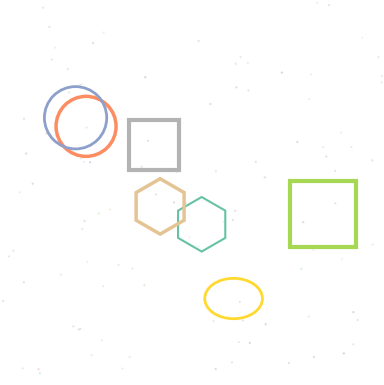[{"shape": "hexagon", "thickness": 1.5, "radius": 0.35, "center": [0.524, 0.417]}, {"shape": "circle", "thickness": 2.5, "radius": 0.39, "center": [0.224, 0.672]}, {"shape": "circle", "thickness": 2, "radius": 0.4, "center": [0.196, 0.694]}, {"shape": "square", "thickness": 3, "radius": 0.43, "center": [0.839, 0.443]}, {"shape": "oval", "thickness": 2, "radius": 0.37, "center": [0.607, 0.225]}, {"shape": "hexagon", "thickness": 2.5, "radius": 0.36, "center": [0.416, 0.464]}, {"shape": "square", "thickness": 3, "radius": 0.32, "center": [0.399, 0.624]}]